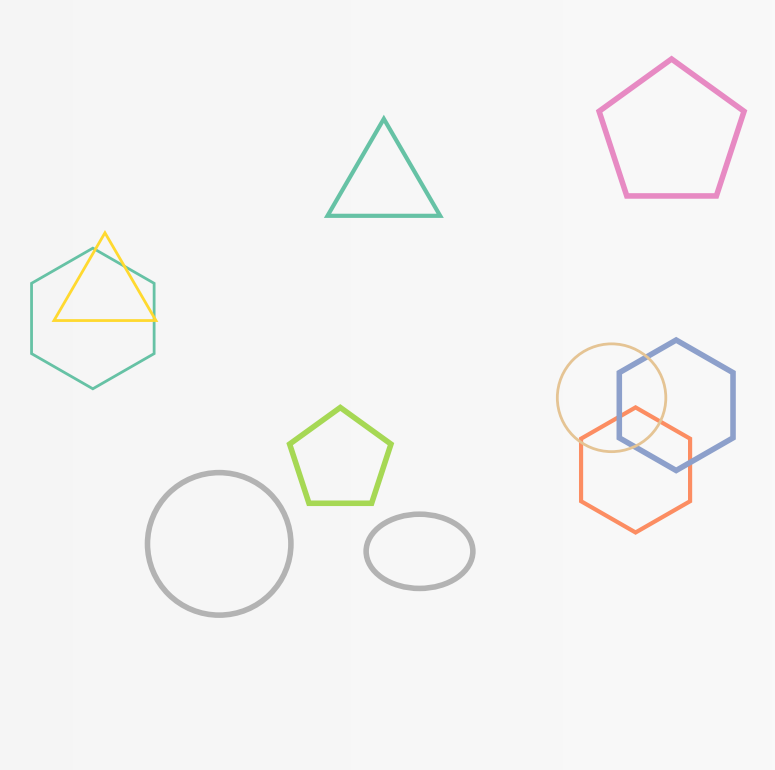[{"shape": "hexagon", "thickness": 1, "radius": 0.46, "center": [0.12, 0.586]}, {"shape": "triangle", "thickness": 1.5, "radius": 0.42, "center": [0.495, 0.762]}, {"shape": "hexagon", "thickness": 1.5, "radius": 0.41, "center": [0.82, 0.39]}, {"shape": "hexagon", "thickness": 2, "radius": 0.42, "center": [0.872, 0.474]}, {"shape": "pentagon", "thickness": 2, "radius": 0.49, "center": [0.867, 0.825]}, {"shape": "pentagon", "thickness": 2, "radius": 0.34, "center": [0.439, 0.402]}, {"shape": "triangle", "thickness": 1, "radius": 0.38, "center": [0.135, 0.622]}, {"shape": "circle", "thickness": 1, "radius": 0.35, "center": [0.789, 0.483]}, {"shape": "oval", "thickness": 2, "radius": 0.34, "center": [0.541, 0.284]}, {"shape": "circle", "thickness": 2, "radius": 0.46, "center": [0.283, 0.294]}]